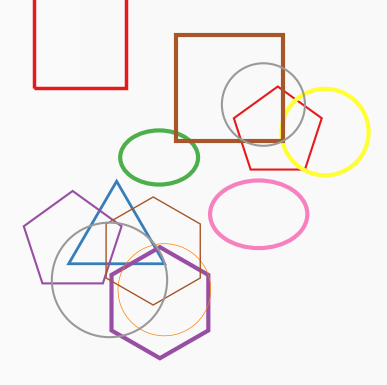[{"shape": "pentagon", "thickness": 1.5, "radius": 0.6, "center": [0.717, 0.656]}, {"shape": "square", "thickness": 2.5, "radius": 0.59, "center": [0.207, 0.89]}, {"shape": "triangle", "thickness": 2, "radius": 0.71, "center": [0.301, 0.386]}, {"shape": "oval", "thickness": 3, "radius": 0.5, "center": [0.411, 0.591]}, {"shape": "pentagon", "thickness": 1.5, "radius": 0.66, "center": [0.188, 0.371]}, {"shape": "hexagon", "thickness": 3, "radius": 0.72, "center": [0.413, 0.214]}, {"shape": "circle", "thickness": 0.5, "radius": 0.6, "center": [0.424, 0.247]}, {"shape": "circle", "thickness": 3, "radius": 0.56, "center": [0.839, 0.657]}, {"shape": "hexagon", "thickness": 1, "radius": 0.7, "center": [0.395, 0.348]}, {"shape": "square", "thickness": 3, "radius": 0.69, "center": [0.592, 0.771]}, {"shape": "oval", "thickness": 3, "radius": 0.63, "center": [0.668, 0.443]}, {"shape": "circle", "thickness": 1.5, "radius": 0.54, "center": [0.68, 0.728]}, {"shape": "circle", "thickness": 1.5, "radius": 0.74, "center": [0.283, 0.273]}]